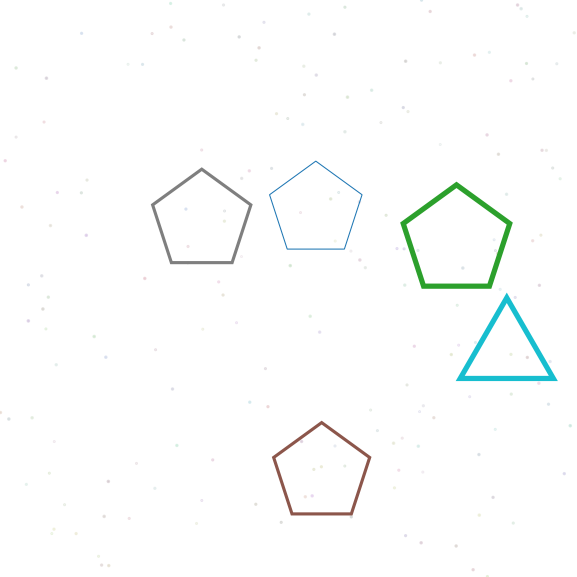[{"shape": "pentagon", "thickness": 0.5, "radius": 0.42, "center": [0.547, 0.636]}, {"shape": "pentagon", "thickness": 2.5, "radius": 0.48, "center": [0.79, 0.582]}, {"shape": "pentagon", "thickness": 1.5, "radius": 0.44, "center": [0.557, 0.18]}, {"shape": "pentagon", "thickness": 1.5, "radius": 0.45, "center": [0.349, 0.617]}, {"shape": "triangle", "thickness": 2.5, "radius": 0.47, "center": [0.878, 0.39]}]